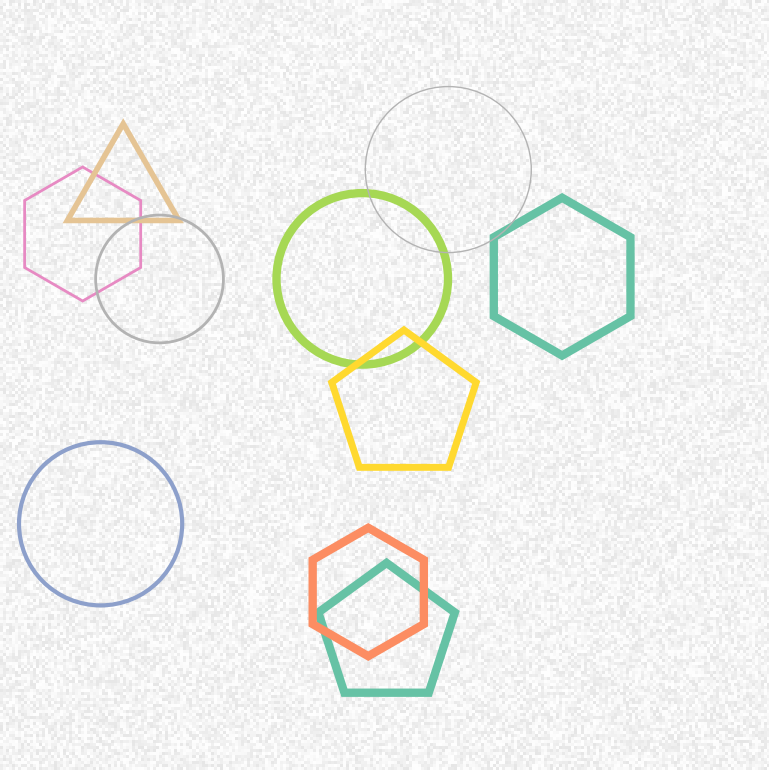[{"shape": "pentagon", "thickness": 3, "radius": 0.47, "center": [0.502, 0.176]}, {"shape": "hexagon", "thickness": 3, "radius": 0.51, "center": [0.73, 0.641]}, {"shape": "hexagon", "thickness": 3, "radius": 0.42, "center": [0.478, 0.231]}, {"shape": "circle", "thickness": 1.5, "radius": 0.53, "center": [0.131, 0.32]}, {"shape": "hexagon", "thickness": 1, "radius": 0.44, "center": [0.107, 0.696]}, {"shape": "circle", "thickness": 3, "radius": 0.56, "center": [0.47, 0.638]}, {"shape": "pentagon", "thickness": 2.5, "radius": 0.49, "center": [0.525, 0.473]}, {"shape": "triangle", "thickness": 2, "radius": 0.42, "center": [0.16, 0.756]}, {"shape": "circle", "thickness": 1, "radius": 0.41, "center": [0.207, 0.638]}, {"shape": "circle", "thickness": 0.5, "radius": 0.54, "center": [0.582, 0.78]}]